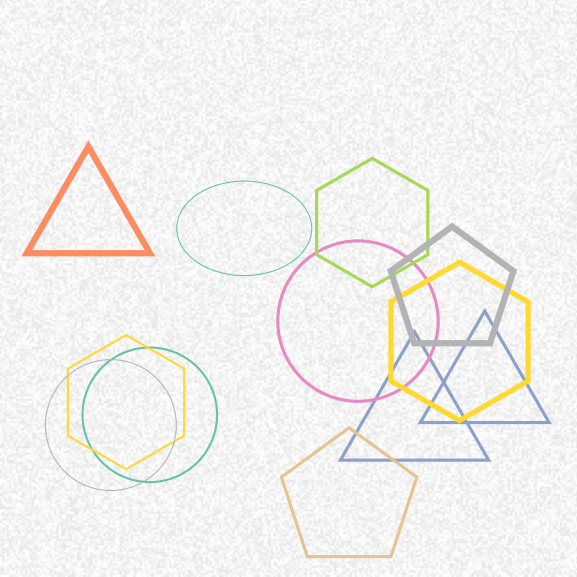[{"shape": "oval", "thickness": 0.5, "radius": 0.58, "center": [0.423, 0.604]}, {"shape": "circle", "thickness": 1, "radius": 0.58, "center": [0.259, 0.281]}, {"shape": "triangle", "thickness": 3, "radius": 0.62, "center": [0.153, 0.622]}, {"shape": "triangle", "thickness": 1.5, "radius": 0.64, "center": [0.839, 0.332]}, {"shape": "triangle", "thickness": 1.5, "radius": 0.74, "center": [0.718, 0.276]}, {"shape": "circle", "thickness": 1.5, "radius": 0.69, "center": [0.62, 0.443]}, {"shape": "hexagon", "thickness": 1.5, "radius": 0.56, "center": [0.645, 0.614]}, {"shape": "hexagon", "thickness": 2.5, "radius": 0.69, "center": [0.796, 0.408]}, {"shape": "hexagon", "thickness": 1, "radius": 0.58, "center": [0.218, 0.303]}, {"shape": "pentagon", "thickness": 1.5, "radius": 0.62, "center": [0.605, 0.135]}, {"shape": "circle", "thickness": 0.5, "radius": 0.57, "center": [0.192, 0.263]}, {"shape": "pentagon", "thickness": 3, "radius": 0.56, "center": [0.783, 0.495]}]